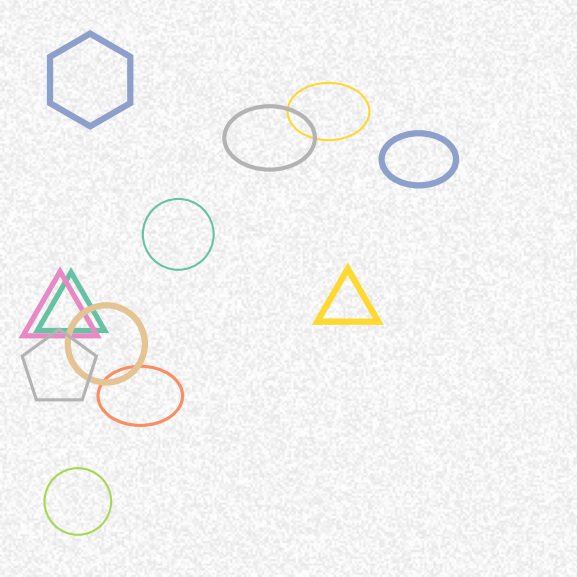[{"shape": "triangle", "thickness": 2.5, "radius": 0.34, "center": [0.123, 0.461]}, {"shape": "circle", "thickness": 1, "radius": 0.31, "center": [0.309, 0.593]}, {"shape": "oval", "thickness": 1.5, "radius": 0.37, "center": [0.243, 0.314]}, {"shape": "oval", "thickness": 3, "radius": 0.32, "center": [0.725, 0.723]}, {"shape": "hexagon", "thickness": 3, "radius": 0.4, "center": [0.156, 0.861]}, {"shape": "triangle", "thickness": 2.5, "radius": 0.37, "center": [0.104, 0.455]}, {"shape": "circle", "thickness": 1, "radius": 0.29, "center": [0.135, 0.131]}, {"shape": "triangle", "thickness": 3, "radius": 0.31, "center": [0.602, 0.473]}, {"shape": "oval", "thickness": 1, "radius": 0.35, "center": [0.569, 0.806]}, {"shape": "circle", "thickness": 3, "radius": 0.33, "center": [0.184, 0.404]}, {"shape": "oval", "thickness": 2, "radius": 0.39, "center": [0.467, 0.76]}, {"shape": "pentagon", "thickness": 1.5, "radius": 0.34, "center": [0.103, 0.361]}]